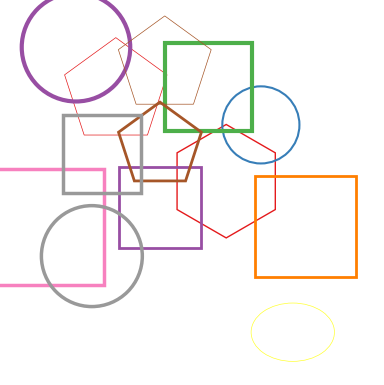[{"shape": "pentagon", "thickness": 0.5, "radius": 0.7, "center": [0.301, 0.762]}, {"shape": "hexagon", "thickness": 1, "radius": 0.74, "center": [0.588, 0.529]}, {"shape": "circle", "thickness": 1.5, "radius": 0.5, "center": [0.678, 0.676]}, {"shape": "square", "thickness": 3, "radius": 0.57, "center": [0.541, 0.774]}, {"shape": "circle", "thickness": 3, "radius": 0.7, "center": [0.197, 0.877]}, {"shape": "square", "thickness": 2, "radius": 0.53, "center": [0.416, 0.461]}, {"shape": "square", "thickness": 2, "radius": 0.65, "center": [0.794, 0.411]}, {"shape": "oval", "thickness": 0.5, "radius": 0.54, "center": [0.76, 0.137]}, {"shape": "pentagon", "thickness": 0.5, "radius": 0.63, "center": [0.428, 0.832]}, {"shape": "pentagon", "thickness": 2, "radius": 0.57, "center": [0.416, 0.622]}, {"shape": "square", "thickness": 2.5, "radius": 0.75, "center": [0.12, 0.41]}, {"shape": "square", "thickness": 2.5, "radius": 0.51, "center": [0.264, 0.599]}, {"shape": "circle", "thickness": 2.5, "radius": 0.66, "center": [0.239, 0.335]}]